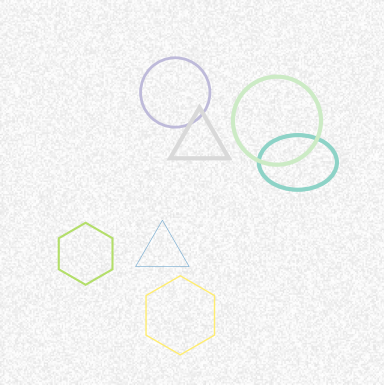[{"shape": "oval", "thickness": 3, "radius": 0.51, "center": [0.774, 0.578]}, {"shape": "circle", "thickness": 2, "radius": 0.45, "center": [0.455, 0.76]}, {"shape": "triangle", "thickness": 0.5, "radius": 0.4, "center": [0.422, 0.348]}, {"shape": "hexagon", "thickness": 1.5, "radius": 0.4, "center": [0.222, 0.341]}, {"shape": "triangle", "thickness": 3, "radius": 0.44, "center": [0.518, 0.633]}, {"shape": "circle", "thickness": 3, "radius": 0.57, "center": [0.719, 0.687]}, {"shape": "hexagon", "thickness": 1, "radius": 0.51, "center": [0.468, 0.181]}]